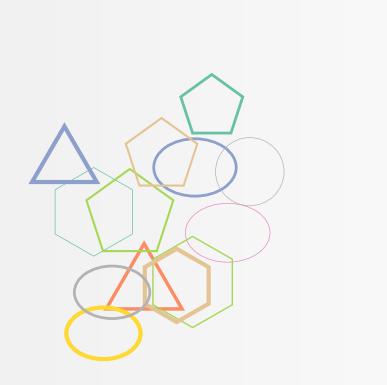[{"shape": "hexagon", "thickness": 0.5, "radius": 0.58, "center": [0.242, 0.45]}, {"shape": "pentagon", "thickness": 2, "radius": 0.42, "center": [0.547, 0.722]}, {"shape": "triangle", "thickness": 2.5, "radius": 0.57, "center": [0.372, 0.254]}, {"shape": "triangle", "thickness": 3, "radius": 0.48, "center": [0.166, 0.575]}, {"shape": "oval", "thickness": 2, "radius": 0.53, "center": [0.503, 0.565]}, {"shape": "oval", "thickness": 0.5, "radius": 0.55, "center": [0.588, 0.395]}, {"shape": "pentagon", "thickness": 1.5, "radius": 0.59, "center": [0.335, 0.443]}, {"shape": "hexagon", "thickness": 1, "radius": 0.59, "center": [0.497, 0.268]}, {"shape": "oval", "thickness": 3, "radius": 0.48, "center": [0.267, 0.134]}, {"shape": "hexagon", "thickness": 3, "radius": 0.48, "center": [0.456, 0.259]}, {"shape": "pentagon", "thickness": 1.5, "radius": 0.49, "center": [0.417, 0.596]}, {"shape": "oval", "thickness": 2, "radius": 0.49, "center": [0.289, 0.241]}, {"shape": "circle", "thickness": 0.5, "radius": 0.44, "center": [0.645, 0.554]}]